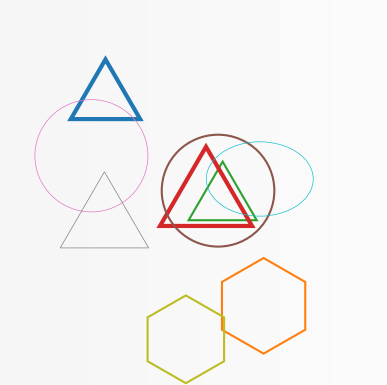[{"shape": "triangle", "thickness": 3, "radius": 0.52, "center": [0.272, 0.742]}, {"shape": "hexagon", "thickness": 1.5, "radius": 0.62, "center": [0.68, 0.206]}, {"shape": "triangle", "thickness": 1.5, "radius": 0.51, "center": [0.575, 0.479]}, {"shape": "triangle", "thickness": 3, "radius": 0.69, "center": [0.532, 0.482]}, {"shape": "circle", "thickness": 1.5, "radius": 0.73, "center": [0.563, 0.505]}, {"shape": "circle", "thickness": 0.5, "radius": 0.73, "center": [0.236, 0.595]}, {"shape": "triangle", "thickness": 0.5, "radius": 0.66, "center": [0.269, 0.422]}, {"shape": "hexagon", "thickness": 1.5, "radius": 0.57, "center": [0.48, 0.119]}, {"shape": "oval", "thickness": 0.5, "radius": 0.69, "center": [0.67, 0.535]}]